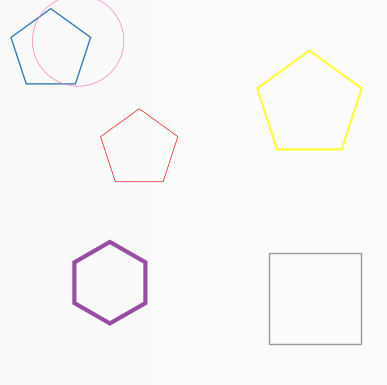[{"shape": "pentagon", "thickness": 0.5, "radius": 0.52, "center": [0.359, 0.613]}, {"shape": "pentagon", "thickness": 1, "radius": 0.54, "center": [0.131, 0.87]}, {"shape": "hexagon", "thickness": 3, "radius": 0.53, "center": [0.284, 0.266]}, {"shape": "pentagon", "thickness": 1.5, "radius": 0.71, "center": [0.798, 0.727]}, {"shape": "circle", "thickness": 0.5, "radius": 0.59, "center": [0.202, 0.894]}, {"shape": "square", "thickness": 1, "radius": 0.59, "center": [0.812, 0.224]}]